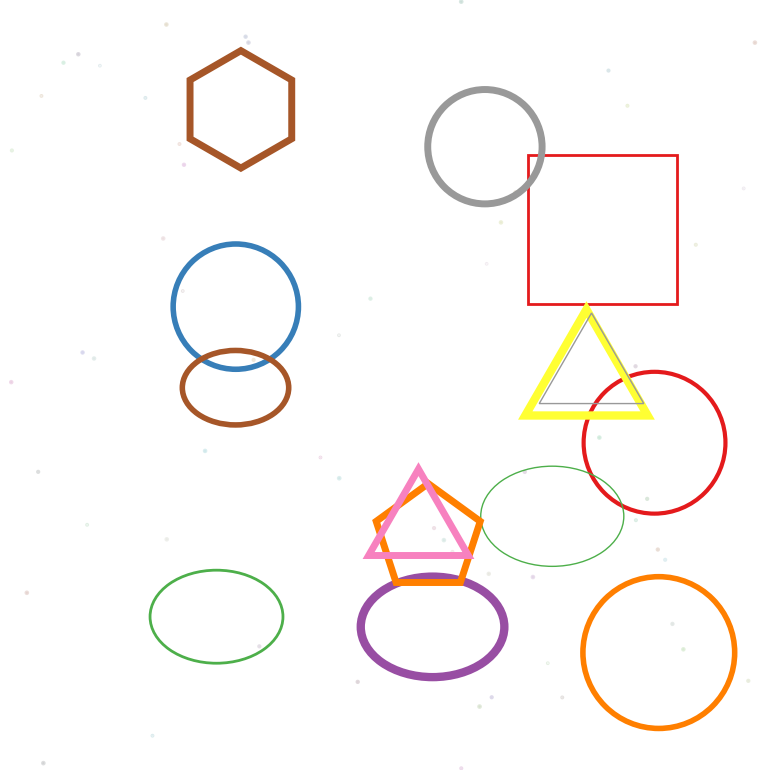[{"shape": "circle", "thickness": 1.5, "radius": 0.46, "center": [0.85, 0.425]}, {"shape": "square", "thickness": 1, "radius": 0.48, "center": [0.782, 0.702]}, {"shape": "circle", "thickness": 2, "radius": 0.41, "center": [0.306, 0.602]}, {"shape": "oval", "thickness": 0.5, "radius": 0.46, "center": [0.717, 0.33]}, {"shape": "oval", "thickness": 1, "radius": 0.43, "center": [0.281, 0.199]}, {"shape": "oval", "thickness": 3, "radius": 0.47, "center": [0.562, 0.186]}, {"shape": "pentagon", "thickness": 2.5, "radius": 0.36, "center": [0.556, 0.301]}, {"shape": "circle", "thickness": 2, "radius": 0.49, "center": [0.856, 0.153]}, {"shape": "triangle", "thickness": 3, "radius": 0.46, "center": [0.762, 0.506]}, {"shape": "hexagon", "thickness": 2.5, "radius": 0.38, "center": [0.313, 0.858]}, {"shape": "oval", "thickness": 2, "radius": 0.35, "center": [0.306, 0.496]}, {"shape": "triangle", "thickness": 2.5, "radius": 0.37, "center": [0.543, 0.316]}, {"shape": "circle", "thickness": 2.5, "radius": 0.37, "center": [0.63, 0.809]}, {"shape": "triangle", "thickness": 0.5, "radius": 0.39, "center": [0.768, 0.515]}]